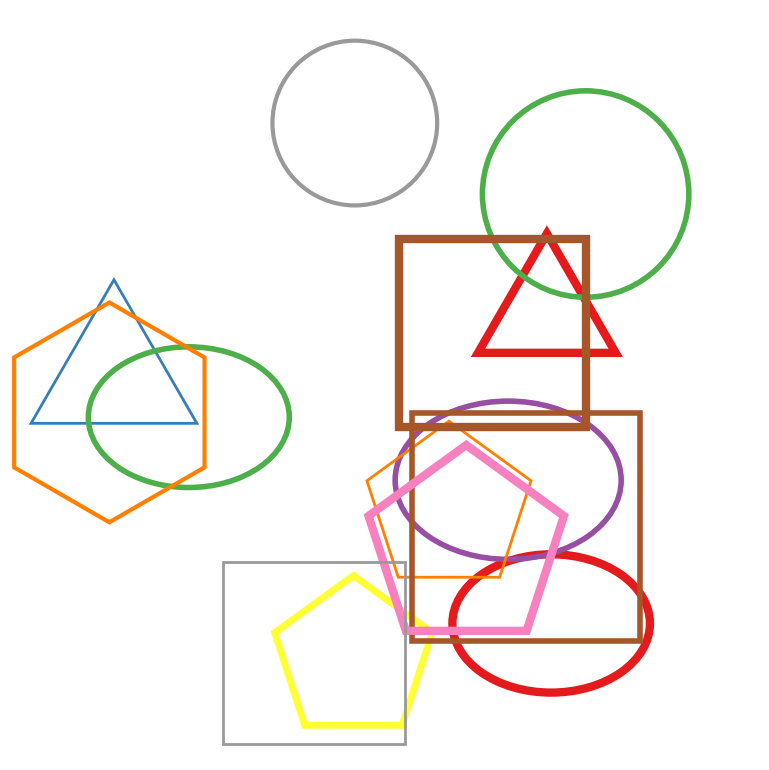[{"shape": "oval", "thickness": 3, "radius": 0.64, "center": [0.716, 0.19]}, {"shape": "triangle", "thickness": 3, "radius": 0.52, "center": [0.71, 0.593]}, {"shape": "triangle", "thickness": 1, "radius": 0.62, "center": [0.148, 0.512]}, {"shape": "circle", "thickness": 2, "radius": 0.67, "center": [0.761, 0.748]}, {"shape": "oval", "thickness": 2, "radius": 0.65, "center": [0.245, 0.458]}, {"shape": "oval", "thickness": 2, "radius": 0.73, "center": [0.66, 0.376]}, {"shape": "hexagon", "thickness": 1.5, "radius": 0.71, "center": [0.142, 0.464]}, {"shape": "pentagon", "thickness": 1, "radius": 0.56, "center": [0.583, 0.341]}, {"shape": "pentagon", "thickness": 2.5, "radius": 0.54, "center": [0.459, 0.145]}, {"shape": "square", "thickness": 3, "radius": 0.61, "center": [0.64, 0.567]}, {"shape": "square", "thickness": 2, "radius": 0.74, "center": [0.683, 0.316]}, {"shape": "pentagon", "thickness": 3, "radius": 0.67, "center": [0.605, 0.289]}, {"shape": "square", "thickness": 1, "radius": 0.59, "center": [0.408, 0.152]}, {"shape": "circle", "thickness": 1.5, "radius": 0.53, "center": [0.461, 0.84]}]